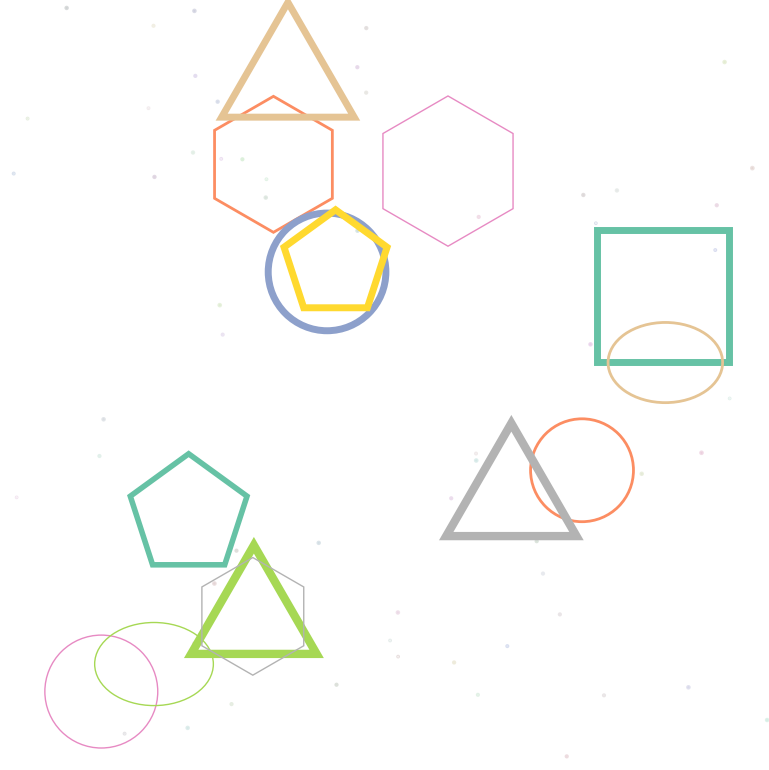[{"shape": "square", "thickness": 2.5, "radius": 0.43, "center": [0.861, 0.616]}, {"shape": "pentagon", "thickness": 2, "radius": 0.4, "center": [0.245, 0.331]}, {"shape": "hexagon", "thickness": 1, "radius": 0.44, "center": [0.355, 0.787]}, {"shape": "circle", "thickness": 1, "radius": 0.33, "center": [0.756, 0.389]}, {"shape": "circle", "thickness": 2.5, "radius": 0.38, "center": [0.425, 0.647]}, {"shape": "circle", "thickness": 0.5, "radius": 0.37, "center": [0.132, 0.102]}, {"shape": "hexagon", "thickness": 0.5, "radius": 0.49, "center": [0.582, 0.778]}, {"shape": "oval", "thickness": 0.5, "radius": 0.39, "center": [0.2, 0.138]}, {"shape": "triangle", "thickness": 3, "radius": 0.47, "center": [0.33, 0.198]}, {"shape": "pentagon", "thickness": 2.5, "radius": 0.35, "center": [0.436, 0.657]}, {"shape": "triangle", "thickness": 2.5, "radius": 0.5, "center": [0.374, 0.898]}, {"shape": "oval", "thickness": 1, "radius": 0.37, "center": [0.864, 0.529]}, {"shape": "hexagon", "thickness": 0.5, "radius": 0.38, "center": [0.328, 0.2]}, {"shape": "triangle", "thickness": 3, "radius": 0.49, "center": [0.664, 0.353]}]